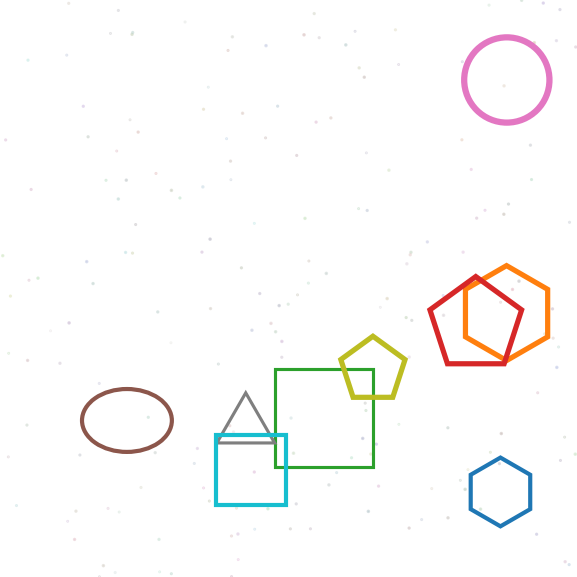[{"shape": "hexagon", "thickness": 2, "radius": 0.3, "center": [0.867, 0.147]}, {"shape": "hexagon", "thickness": 2.5, "radius": 0.41, "center": [0.877, 0.457]}, {"shape": "square", "thickness": 1.5, "radius": 0.42, "center": [0.561, 0.275]}, {"shape": "pentagon", "thickness": 2.5, "radius": 0.42, "center": [0.824, 0.437]}, {"shape": "oval", "thickness": 2, "radius": 0.39, "center": [0.22, 0.271]}, {"shape": "circle", "thickness": 3, "radius": 0.37, "center": [0.878, 0.861]}, {"shape": "triangle", "thickness": 1.5, "radius": 0.29, "center": [0.426, 0.261]}, {"shape": "pentagon", "thickness": 2.5, "radius": 0.29, "center": [0.646, 0.358]}, {"shape": "square", "thickness": 2, "radius": 0.3, "center": [0.435, 0.185]}]